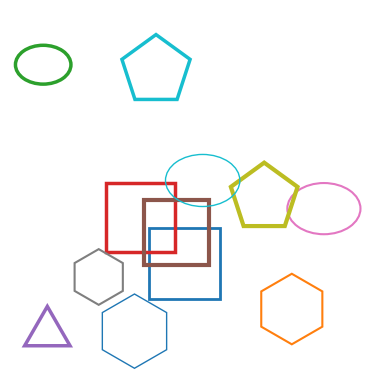[{"shape": "hexagon", "thickness": 1, "radius": 0.48, "center": [0.349, 0.14]}, {"shape": "square", "thickness": 2, "radius": 0.46, "center": [0.48, 0.316]}, {"shape": "hexagon", "thickness": 1.5, "radius": 0.46, "center": [0.758, 0.197]}, {"shape": "oval", "thickness": 2.5, "radius": 0.36, "center": [0.112, 0.832]}, {"shape": "square", "thickness": 2.5, "radius": 0.45, "center": [0.365, 0.435]}, {"shape": "triangle", "thickness": 2.5, "radius": 0.34, "center": [0.123, 0.136]}, {"shape": "square", "thickness": 3, "radius": 0.42, "center": [0.458, 0.396]}, {"shape": "oval", "thickness": 1.5, "radius": 0.47, "center": [0.841, 0.458]}, {"shape": "hexagon", "thickness": 1.5, "radius": 0.36, "center": [0.256, 0.281]}, {"shape": "pentagon", "thickness": 3, "radius": 0.46, "center": [0.686, 0.486]}, {"shape": "oval", "thickness": 1, "radius": 0.48, "center": [0.526, 0.531]}, {"shape": "pentagon", "thickness": 2.5, "radius": 0.47, "center": [0.405, 0.817]}]